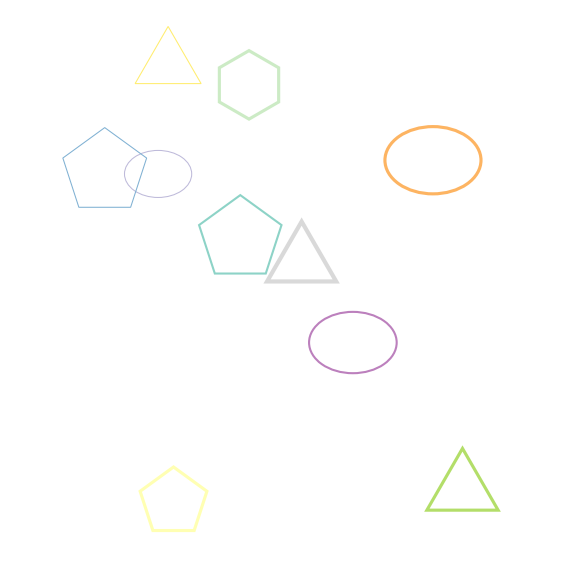[{"shape": "pentagon", "thickness": 1, "radius": 0.38, "center": [0.416, 0.586]}, {"shape": "pentagon", "thickness": 1.5, "radius": 0.3, "center": [0.3, 0.13]}, {"shape": "oval", "thickness": 0.5, "radius": 0.29, "center": [0.274, 0.698]}, {"shape": "pentagon", "thickness": 0.5, "radius": 0.38, "center": [0.181, 0.702]}, {"shape": "oval", "thickness": 1.5, "radius": 0.42, "center": [0.75, 0.722]}, {"shape": "triangle", "thickness": 1.5, "radius": 0.36, "center": [0.801, 0.151]}, {"shape": "triangle", "thickness": 2, "radius": 0.35, "center": [0.522, 0.546]}, {"shape": "oval", "thickness": 1, "radius": 0.38, "center": [0.611, 0.406]}, {"shape": "hexagon", "thickness": 1.5, "radius": 0.3, "center": [0.431, 0.852]}, {"shape": "triangle", "thickness": 0.5, "radius": 0.33, "center": [0.291, 0.887]}]